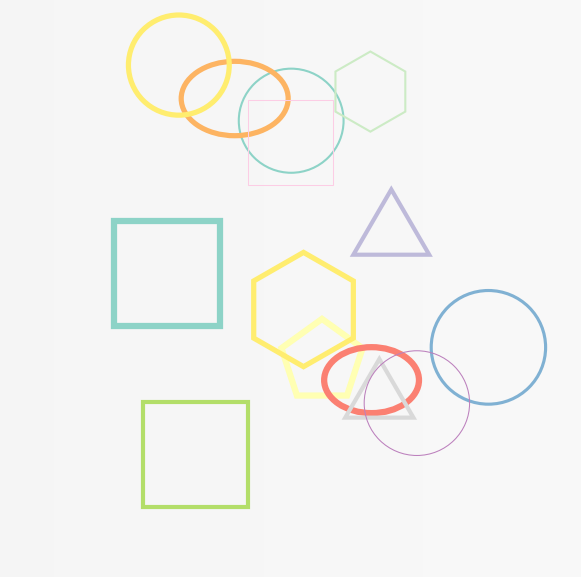[{"shape": "circle", "thickness": 1, "radius": 0.45, "center": [0.501, 0.79]}, {"shape": "square", "thickness": 3, "radius": 0.45, "center": [0.288, 0.526]}, {"shape": "pentagon", "thickness": 3, "radius": 0.37, "center": [0.554, 0.374]}, {"shape": "triangle", "thickness": 2, "radius": 0.38, "center": [0.673, 0.596]}, {"shape": "oval", "thickness": 3, "radius": 0.41, "center": [0.639, 0.341]}, {"shape": "circle", "thickness": 1.5, "radius": 0.49, "center": [0.84, 0.398]}, {"shape": "oval", "thickness": 2.5, "radius": 0.46, "center": [0.404, 0.829]}, {"shape": "square", "thickness": 2, "radius": 0.45, "center": [0.337, 0.212]}, {"shape": "square", "thickness": 0.5, "radius": 0.37, "center": [0.5, 0.752]}, {"shape": "triangle", "thickness": 2, "radius": 0.34, "center": [0.653, 0.31]}, {"shape": "circle", "thickness": 0.5, "radius": 0.45, "center": [0.717, 0.301]}, {"shape": "hexagon", "thickness": 1, "radius": 0.35, "center": [0.637, 0.841]}, {"shape": "hexagon", "thickness": 2.5, "radius": 0.49, "center": [0.522, 0.463]}, {"shape": "circle", "thickness": 2.5, "radius": 0.43, "center": [0.308, 0.886]}]